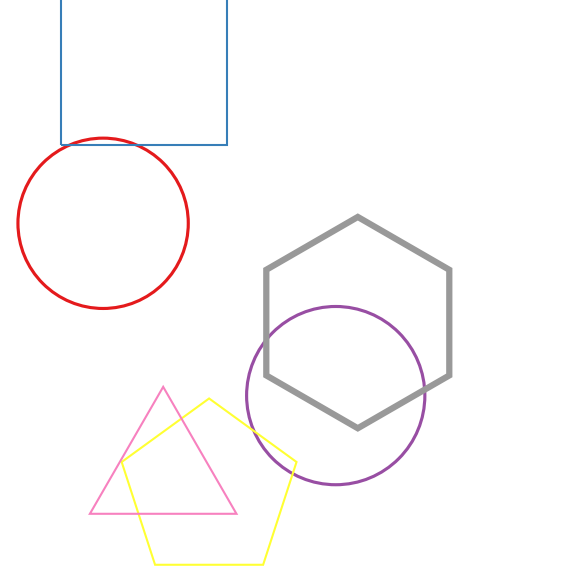[{"shape": "circle", "thickness": 1.5, "radius": 0.74, "center": [0.179, 0.612]}, {"shape": "square", "thickness": 1, "radius": 0.72, "center": [0.249, 0.892]}, {"shape": "circle", "thickness": 1.5, "radius": 0.77, "center": [0.581, 0.314]}, {"shape": "pentagon", "thickness": 1, "radius": 0.8, "center": [0.362, 0.15]}, {"shape": "triangle", "thickness": 1, "radius": 0.73, "center": [0.283, 0.183]}, {"shape": "hexagon", "thickness": 3, "radius": 0.91, "center": [0.62, 0.441]}]